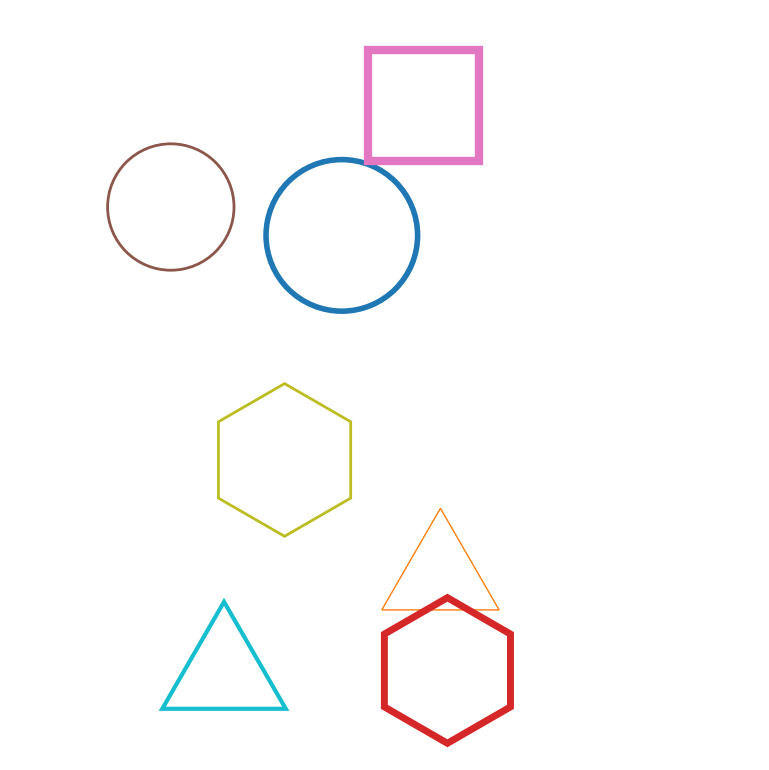[{"shape": "circle", "thickness": 2, "radius": 0.49, "center": [0.444, 0.694]}, {"shape": "triangle", "thickness": 0.5, "radius": 0.44, "center": [0.572, 0.252]}, {"shape": "hexagon", "thickness": 2.5, "radius": 0.47, "center": [0.581, 0.129]}, {"shape": "circle", "thickness": 1, "radius": 0.41, "center": [0.222, 0.731]}, {"shape": "square", "thickness": 3, "radius": 0.36, "center": [0.55, 0.863]}, {"shape": "hexagon", "thickness": 1, "radius": 0.5, "center": [0.37, 0.403]}, {"shape": "triangle", "thickness": 1.5, "radius": 0.46, "center": [0.291, 0.126]}]